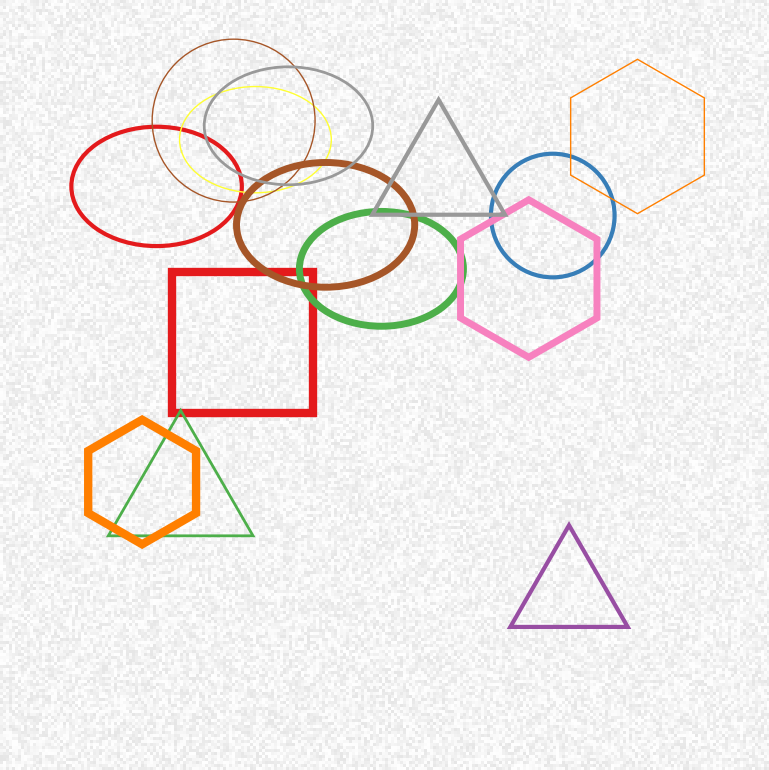[{"shape": "square", "thickness": 3, "radius": 0.46, "center": [0.315, 0.556]}, {"shape": "oval", "thickness": 1.5, "radius": 0.55, "center": [0.203, 0.758]}, {"shape": "circle", "thickness": 1.5, "radius": 0.4, "center": [0.718, 0.72]}, {"shape": "triangle", "thickness": 1, "radius": 0.54, "center": [0.235, 0.358]}, {"shape": "oval", "thickness": 2.5, "radius": 0.53, "center": [0.495, 0.651]}, {"shape": "triangle", "thickness": 1.5, "radius": 0.44, "center": [0.739, 0.23]}, {"shape": "hexagon", "thickness": 0.5, "radius": 0.5, "center": [0.828, 0.823]}, {"shape": "hexagon", "thickness": 3, "radius": 0.4, "center": [0.185, 0.374]}, {"shape": "oval", "thickness": 0.5, "radius": 0.49, "center": [0.332, 0.819]}, {"shape": "circle", "thickness": 0.5, "radius": 0.53, "center": [0.303, 0.843]}, {"shape": "oval", "thickness": 2.5, "radius": 0.58, "center": [0.423, 0.708]}, {"shape": "hexagon", "thickness": 2.5, "radius": 0.51, "center": [0.687, 0.638]}, {"shape": "triangle", "thickness": 1.5, "radius": 0.5, "center": [0.57, 0.771]}, {"shape": "oval", "thickness": 1, "radius": 0.55, "center": [0.375, 0.837]}]